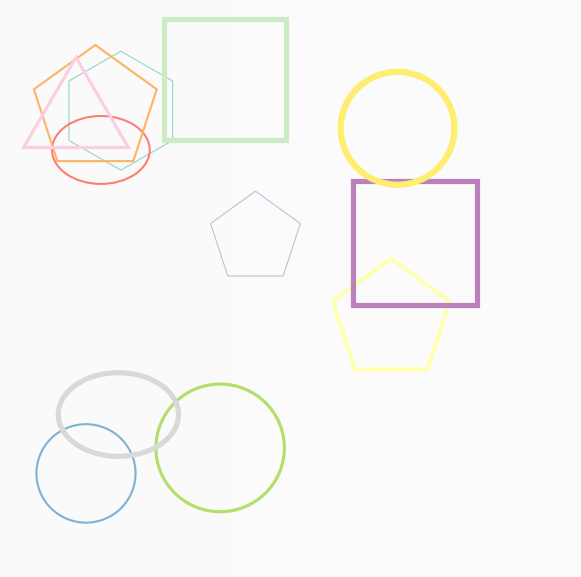[{"shape": "hexagon", "thickness": 0.5, "radius": 0.51, "center": [0.208, 0.807]}, {"shape": "pentagon", "thickness": 2, "radius": 0.53, "center": [0.673, 0.445]}, {"shape": "pentagon", "thickness": 0.5, "radius": 0.41, "center": [0.439, 0.587]}, {"shape": "oval", "thickness": 1, "radius": 0.42, "center": [0.174, 0.739]}, {"shape": "circle", "thickness": 1, "radius": 0.43, "center": [0.148, 0.179]}, {"shape": "pentagon", "thickness": 1, "radius": 0.56, "center": [0.164, 0.81]}, {"shape": "circle", "thickness": 1.5, "radius": 0.55, "center": [0.379, 0.224]}, {"shape": "triangle", "thickness": 1.5, "radius": 0.52, "center": [0.131, 0.796]}, {"shape": "oval", "thickness": 2.5, "radius": 0.52, "center": [0.204, 0.281]}, {"shape": "square", "thickness": 2.5, "radius": 0.53, "center": [0.714, 0.578]}, {"shape": "square", "thickness": 2.5, "radius": 0.52, "center": [0.387, 0.862]}, {"shape": "circle", "thickness": 3, "radius": 0.49, "center": [0.684, 0.777]}]